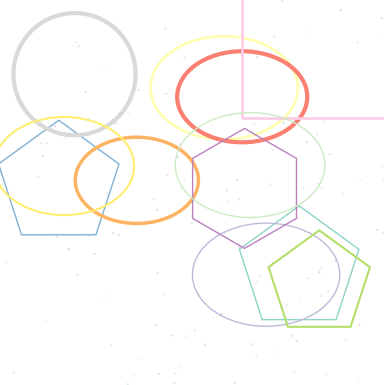[{"shape": "pentagon", "thickness": 1, "radius": 0.82, "center": [0.777, 0.302]}, {"shape": "oval", "thickness": 2, "radius": 0.96, "center": [0.582, 0.772]}, {"shape": "oval", "thickness": 1, "radius": 0.96, "center": [0.691, 0.286]}, {"shape": "oval", "thickness": 3, "radius": 0.84, "center": [0.629, 0.749]}, {"shape": "pentagon", "thickness": 1, "radius": 0.82, "center": [0.153, 0.523]}, {"shape": "oval", "thickness": 2.5, "radius": 0.8, "center": [0.355, 0.532]}, {"shape": "pentagon", "thickness": 1.5, "radius": 0.69, "center": [0.829, 0.263]}, {"shape": "square", "thickness": 2, "radius": 0.98, "center": [0.824, 0.89]}, {"shape": "circle", "thickness": 3, "radius": 0.79, "center": [0.194, 0.807]}, {"shape": "hexagon", "thickness": 1, "radius": 0.78, "center": [0.635, 0.511]}, {"shape": "oval", "thickness": 1, "radius": 0.97, "center": [0.65, 0.571]}, {"shape": "oval", "thickness": 1.5, "radius": 0.91, "center": [0.167, 0.569]}]